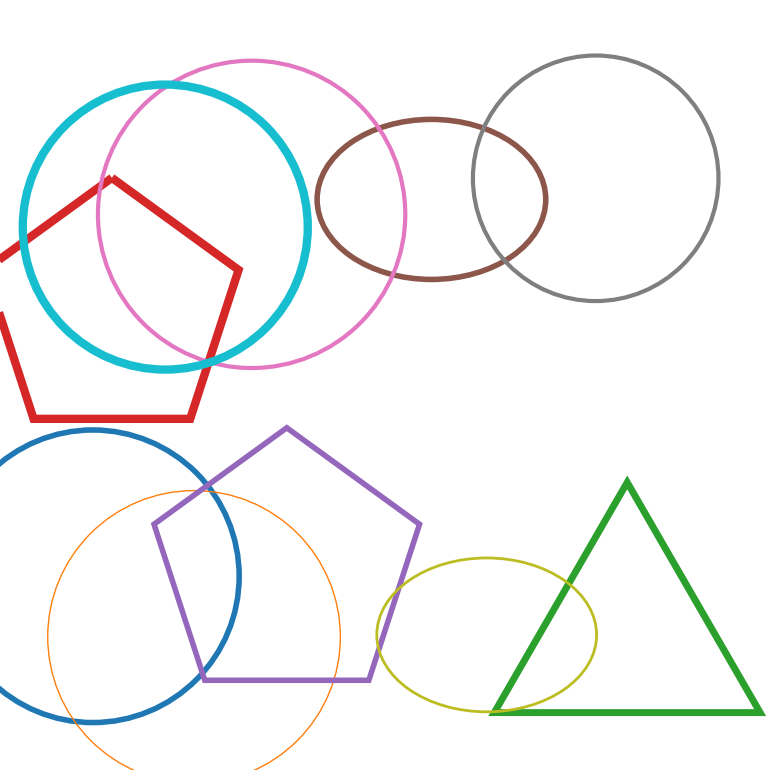[{"shape": "circle", "thickness": 2, "radius": 0.95, "center": [0.121, 0.252]}, {"shape": "circle", "thickness": 0.5, "radius": 0.95, "center": [0.252, 0.173]}, {"shape": "triangle", "thickness": 2.5, "radius": 1.0, "center": [0.815, 0.174]}, {"shape": "pentagon", "thickness": 3, "radius": 0.87, "center": [0.145, 0.596]}, {"shape": "pentagon", "thickness": 2, "radius": 0.91, "center": [0.372, 0.263]}, {"shape": "oval", "thickness": 2, "radius": 0.74, "center": [0.56, 0.741]}, {"shape": "circle", "thickness": 1.5, "radius": 1.0, "center": [0.327, 0.722]}, {"shape": "circle", "thickness": 1.5, "radius": 0.8, "center": [0.774, 0.768]}, {"shape": "oval", "thickness": 1, "radius": 0.71, "center": [0.632, 0.175]}, {"shape": "circle", "thickness": 3, "radius": 0.93, "center": [0.215, 0.705]}]